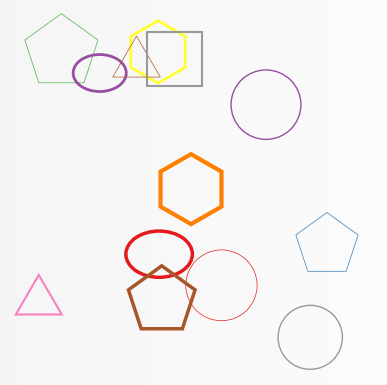[{"shape": "oval", "thickness": 2.5, "radius": 0.43, "center": [0.411, 0.34]}, {"shape": "circle", "thickness": 0.5, "radius": 0.46, "center": [0.572, 0.259]}, {"shape": "pentagon", "thickness": 0.5, "radius": 0.42, "center": [0.844, 0.364]}, {"shape": "pentagon", "thickness": 0.5, "radius": 0.5, "center": [0.158, 0.865]}, {"shape": "circle", "thickness": 1, "radius": 0.45, "center": [0.686, 0.728]}, {"shape": "oval", "thickness": 2, "radius": 0.34, "center": [0.257, 0.81]}, {"shape": "hexagon", "thickness": 3, "radius": 0.45, "center": [0.493, 0.509]}, {"shape": "hexagon", "thickness": 2, "radius": 0.4, "center": [0.408, 0.865]}, {"shape": "pentagon", "thickness": 2.5, "radius": 0.45, "center": [0.417, 0.219]}, {"shape": "triangle", "thickness": 0.5, "radius": 0.35, "center": [0.352, 0.835]}, {"shape": "triangle", "thickness": 1.5, "radius": 0.34, "center": [0.1, 0.217]}, {"shape": "circle", "thickness": 1, "radius": 0.42, "center": [0.801, 0.124]}, {"shape": "square", "thickness": 1.5, "radius": 0.35, "center": [0.45, 0.847]}]